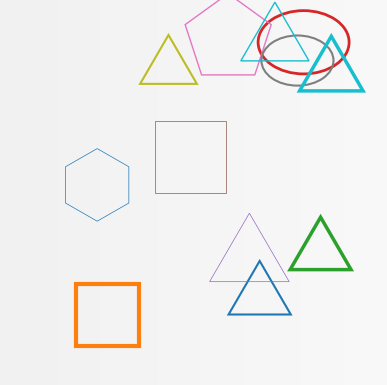[{"shape": "triangle", "thickness": 1.5, "radius": 0.46, "center": [0.67, 0.229]}, {"shape": "hexagon", "thickness": 0.5, "radius": 0.47, "center": [0.251, 0.52]}, {"shape": "square", "thickness": 3, "radius": 0.4, "center": [0.278, 0.181]}, {"shape": "triangle", "thickness": 2.5, "radius": 0.45, "center": [0.827, 0.345]}, {"shape": "oval", "thickness": 2, "radius": 0.59, "center": [0.784, 0.89]}, {"shape": "triangle", "thickness": 0.5, "radius": 0.59, "center": [0.644, 0.328]}, {"shape": "square", "thickness": 0.5, "radius": 0.46, "center": [0.492, 0.592]}, {"shape": "pentagon", "thickness": 1, "radius": 0.58, "center": [0.589, 0.9]}, {"shape": "oval", "thickness": 1.5, "radius": 0.46, "center": [0.768, 0.843]}, {"shape": "triangle", "thickness": 1.5, "radius": 0.42, "center": [0.435, 0.824]}, {"shape": "triangle", "thickness": 1, "radius": 0.51, "center": [0.709, 0.893]}, {"shape": "triangle", "thickness": 2.5, "radius": 0.47, "center": [0.855, 0.811]}]